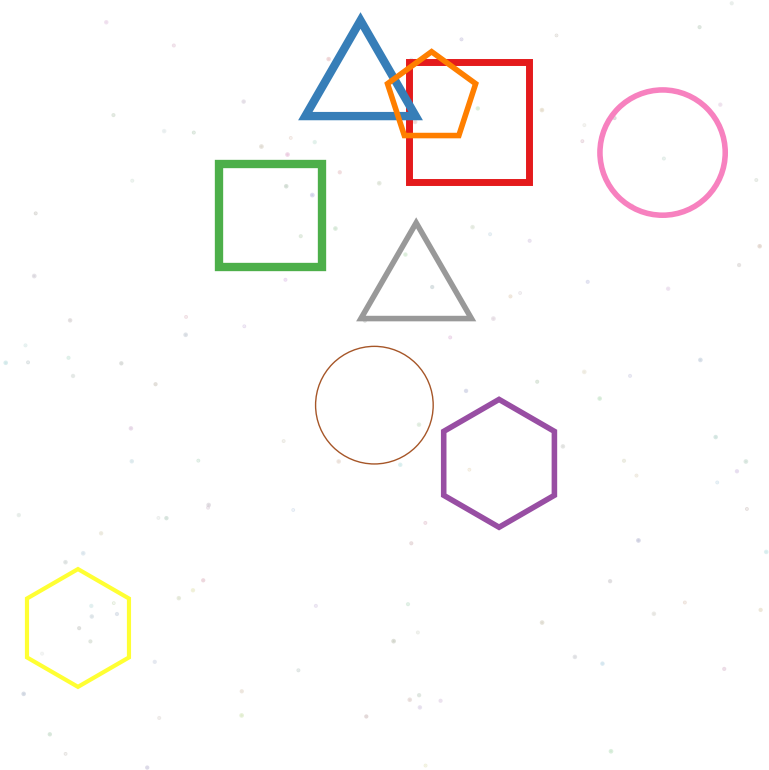[{"shape": "square", "thickness": 2.5, "radius": 0.39, "center": [0.609, 0.842]}, {"shape": "triangle", "thickness": 3, "radius": 0.41, "center": [0.468, 0.891]}, {"shape": "square", "thickness": 3, "radius": 0.34, "center": [0.351, 0.72]}, {"shape": "hexagon", "thickness": 2, "radius": 0.42, "center": [0.648, 0.398]}, {"shape": "pentagon", "thickness": 2, "radius": 0.3, "center": [0.561, 0.873]}, {"shape": "hexagon", "thickness": 1.5, "radius": 0.38, "center": [0.101, 0.184]}, {"shape": "circle", "thickness": 0.5, "radius": 0.38, "center": [0.486, 0.474]}, {"shape": "circle", "thickness": 2, "radius": 0.41, "center": [0.861, 0.802]}, {"shape": "triangle", "thickness": 2, "radius": 0.41, "center": [0.54, 0.628]}]